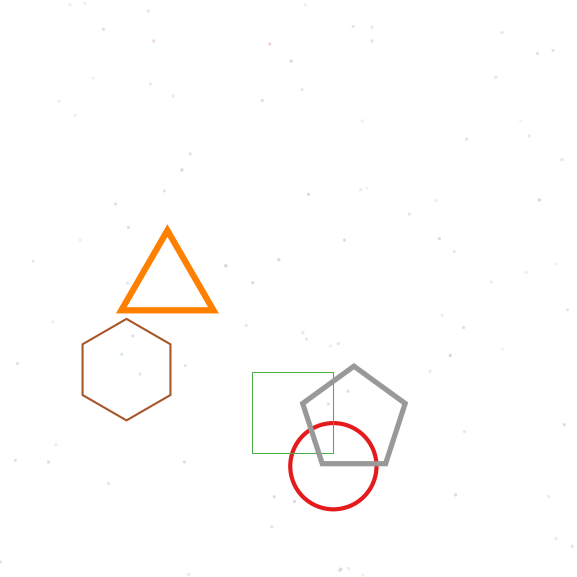[{"shape": "circle", "thickness": 2, "radius": 0.37, "center": [0.577, 0.192]}, {"shape": "square", "thickness": 0.5, "radius": 0.35, "center": [0.506, 0.285]}, {"shape": "triangle", "thickness": 3, "radius": 0.46, "center": [0.29, 0.508]}, {"shape": "hexagon", "thickness": 1, "radius": 0.44, "center": [0.219, 0.359]}, {"shape": "pentagon", "thickness": 2.5, "radius": 0.47, "center": [0.613, 0.272]}]